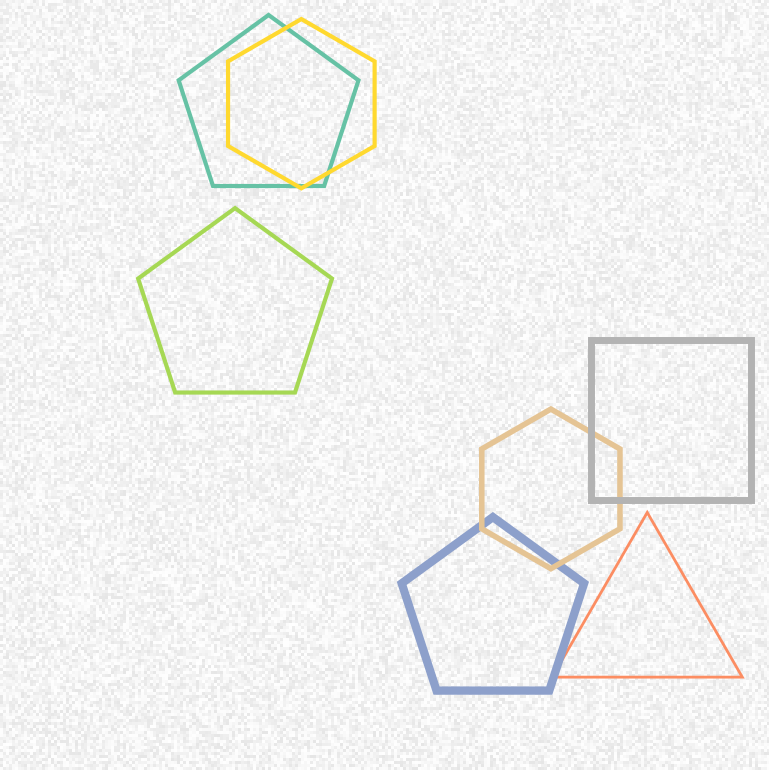[{"shape": "pentagon", "thickness": 1.5, "radius": 0.61, "center": [0.349, 0.858]}, {"shape": "triangle", "thickness": 1, "radius": 0.71, "center": [0.841, 0.192]}, {"shape": "pentagon", "thickness": 3, "radius": 0.62, "center": [0.64, 0.204]}, {"shape": "pentagon", "thickness": 1.5, "radius": 0.66, "center": [0.305, 0.597]}, {"shape": "hexagon", "thickness": 1.5, "radius": 0.55, "center": [0.391, 0.865]}, {"shape": "hexagon", "thickness": 2, "radius": 0.52, "center": [0.715, 0.365]}, {"shape": "square", "thickness": 2.5, "radius": 0.52, "center": [0.872, 0.455]}]